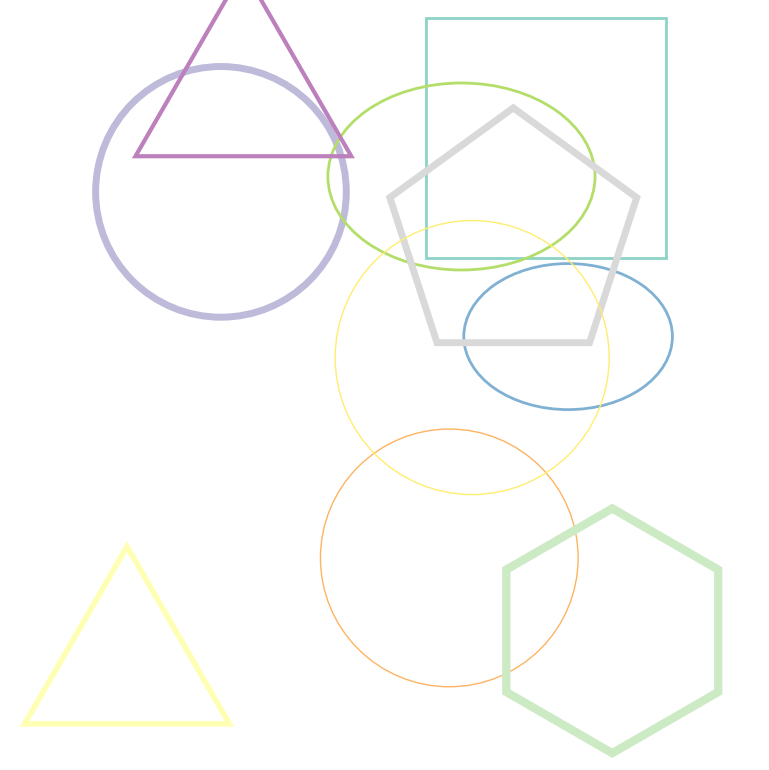[{"shape": "square", "thickness": 1, "radius": 0.78, "center": [0.71, 0.821]}, {"shape": "triangle", "thickness": 2, "radius": 0.77, "center": [0.165, 0.137]}, {"shape": "circle", "thickness": 2.5, "radius": 0.81, "center": [0.287, 0.751]}, {"shape": "oval", "thickness": 1, "radius": 0.68, "center": [0.738, 0.563]}, {"shape": "circle", "thickness": 0.5, "radius": 0.84, "center": [0.583, 0.275]}, {"shape": "oval", "thickness": 1, "radius": 0.87, "center": [0.599, 0.771]}, {"shape": "pentagon", "thickness": 2.5, "radius": 0.84, "center": [0.667, 0.691]}, {"shape": "triangle", "thickness": 1.5, "radius": 0.81, "center": [0.316, 0.878]}, {"shape": "hexagon", "thickness": 3, "radius": 0.79, "center": [0.795, 0.181]}, {"shape": "circle", "thickness": 0.5, "radius": 0.89, "center": [0.613, 0.536]}]